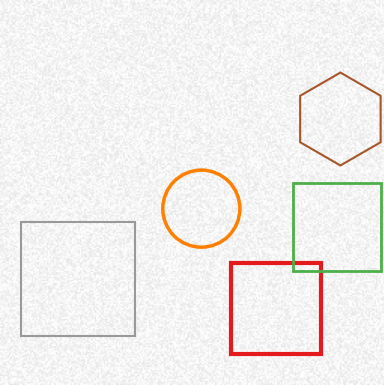[{"shape": "square", "thickness": 3, "radius": 0.59, "center": [0.717, 0.198]}, {"shape": "square", "thickness": 2, "radius": 0.57, "center": [0.876, 0.409]}, {"shape": "circle", "thickness": 2.5, "radius": 0.5, "center": [0.523, 0.458]}, {"shape": "hexagon", "thickness": 1.5, "radius": 0.6, "center": [0.884, 0.691]}, {"shape": "square", "thickness": 1.5, "radius": 0.74, "center": [0.202, 0.275]}]